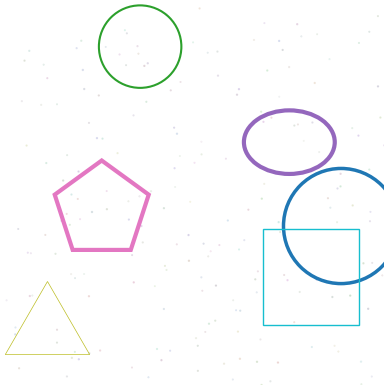[{"shape": "circle", "thickness": 2.5, "radius": 0.75, "center": [0.886, 0.413]}, {"shape": "circle", "thickness": 1.5, "radius": 0.54, "center": [0.364, 0.879]}, {"shape": "oval", "thickness": 3, "radius": 0.59, "center": [0.751, 0.631]}, {"shape": "pentagon", "thickness": 3, "radius": 0.64, "center": [0.264, 0.455]}, {"shape": "triangle", "thickness": 0.5, "radius": 0.63, "center": [0.123, 0.142]}, {"shape": "square", "thickness": 1, "radius": 0.62, "center": [0.808, 0.281]}]